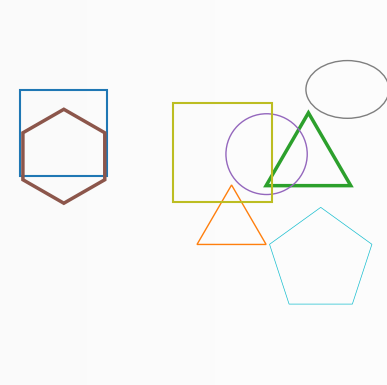[{"shape": "square", "thickness": 1.5, "radius": 0.56, "center": [0.164, 0.654]}, {"shape": "triangle", "thickness": 1, "radius": 0.51, "center": [0.598, 0.417]}, {"shape": "triangle", "thickness": 2.5, "radius": 0.63, "center": [0.796, 0.581]}, {"shape": "circle", "thickness": 1, "radius": 0.52, "center": [0.688, 0.6]}, {"shape": "hexagon", "thickness": 2.5, "radius": 0.61, "center": [0.165, 0.594]}, {"shape": "oval", "thickness": 1, "radius": 0.54, "center": [0.897, 0.768]}, {"shape": "square", "thickness": 1.5, "radius": 0.64, "center": [0.574, 0.604]}, {"shape": "pentagon", "thickness": 0.5, "radius": 0.69, "center": [0.828, 0.323]}]